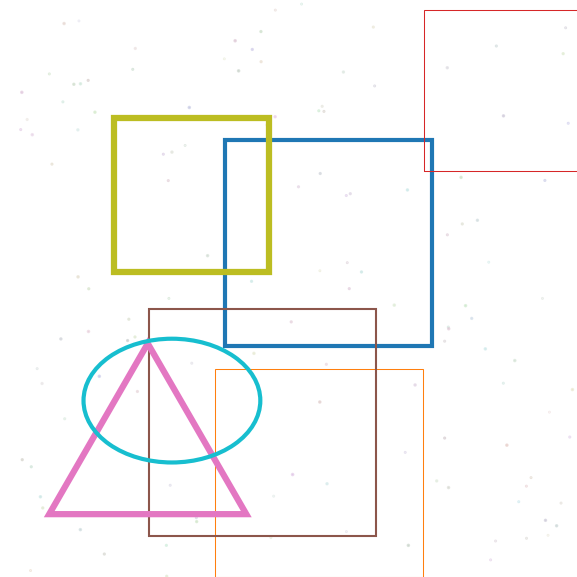[{"shape": "square", "thickness": 2, "radius": 0.89, "center": [0.569, 0.578]}, {"shape": "square", "thickness": 0.5, "radius": 0.9, "center": [0.552, 0.18]}, {"shape": "square", "thickness": 0.5, "radius": 0.7, "center": [0.873, 0.842]}, {"shape": "square", "thickness": 1, "radius": 0.98, "center": [0.455, 0.267]}, {"shape": "triangle", "thickness": 3, "radius": 0.99, "center": [0.256, 0.207]}, {"shape": "square", "thickness": 3, "radius": 0.67, "center": [0.332, 0.661]}, {"shape": "oval", "thickness": 2, "radius": 0.77, "center": [0.298, 0.305]}]